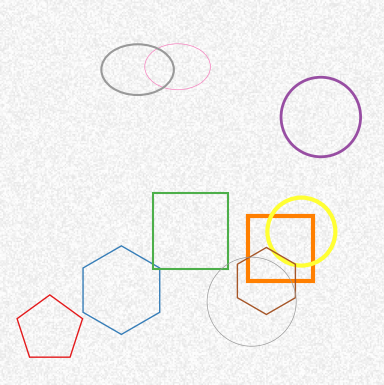[{"shape": "pentagon", "thickness": 1, "radius": 0.45, "center": [0.129, 0.145]}, {"shape": "hexagon", "thickness": 1, "radius": 0.57, "center": [0.315, 0.246]}, {"shape": "square", "thickness": 1.5, "radius": 0.49, "center": [0.494, 0.4]}, {"shape": "circle", "thickness": 2, "radius": 0.52, "center": [0.833, 0.696]}, {"shape": "square", "thickness": 3, "radius": 0.43, "center": [0.729, 0.355]}, {"shape": "circle", "thickness": 3, "radius": 0.44, "center": [0.783, 0.399]}, {"shape": "hexagon", "thickness": 1, "radius": 0.43, "center": [0.692, 0.27]}, {"shape": "oval", "thickness": 0.5, "radius": 0.43, "center": [0.461, 0.827]}, {"shape": "circle", "thickness": 0.5, "radius": 0.58, "center": [0.654, 0.216]}, {"shape": "oval", "thickness": 1.5, "radius": 0.47, "center": [0.357, 0.819]}]